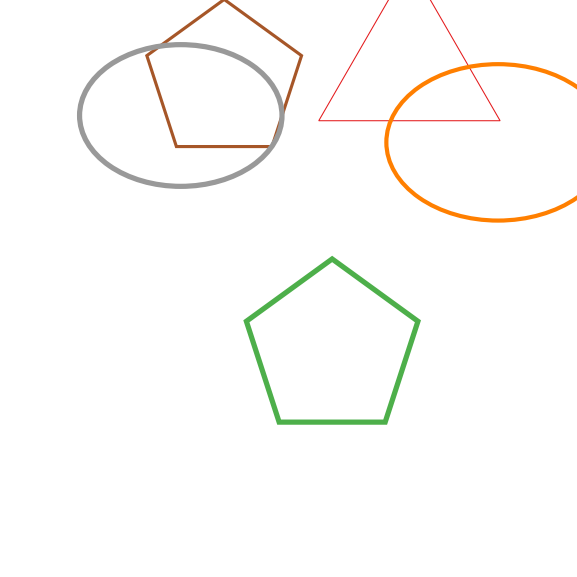[{"shape": "triangle", "thickness": 0.5, "radius": 0.91, "center": [0.709, 0.881]}, {"shape": "pentagon", "thickness": 2.5, "radius": 0.78, "center": [0.575, 0.395]}, {"shape": "oval", "thickness": 2, "radius": 0.97, "center": [0.862, 0.753]}, {"shape": "pentagon", "thickness": 1.5, "radius": 0.7, "center": [0.388, 0.859]}, {"shape": "oval", "thickness": 2.5, "radius": 0.88, "center": [0.313, 0.799]}]